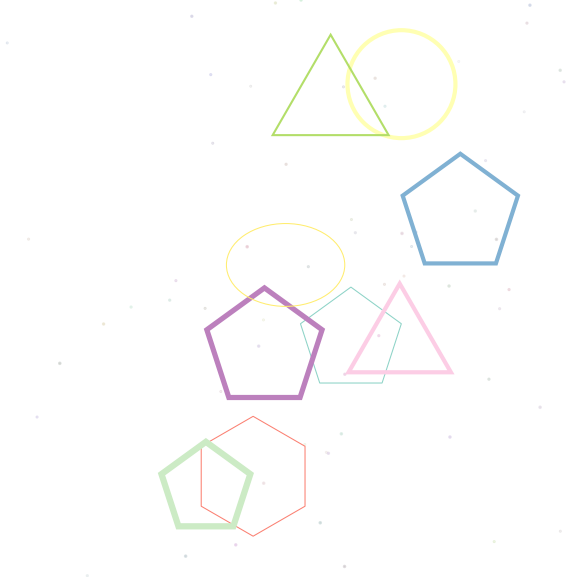[{"shape": "pentagon", "thickness": 0.5, "radius": 0.46, "center": [0.608, 0.41]}, {"shape": "circle", "thickness": 2, "radius": 0.47, "center": [0.695, 0.853]}, {"shape": "hexagon", "thickness": 0.5, "radius": 0.52, "center": [0.438, 0.174]}, {"shape": "pentagon", "thickness": 2, "radius": 0.52, "center": [0.797, 0.628]}, {"shape": "triangle", "thickness": 1, "radius": 0.58, "center": [0.573, 0.823]}, {"shape": "triangle", "thickness": 2, "radius": 0.51, "center": [0.692, 0.406]}, {"shape": "pentagon", "thickness": 2.5, "radius": 0.52, "center": [0.458, 0.396]}, {"shape": "pentagon", "thickness": 3, "radius": 0.4, "center": [0.357, 0.153]}, {"shape": "oval", "thickness": 0.5, "radius": 0.51, "center": [0.495, 0.54]}]